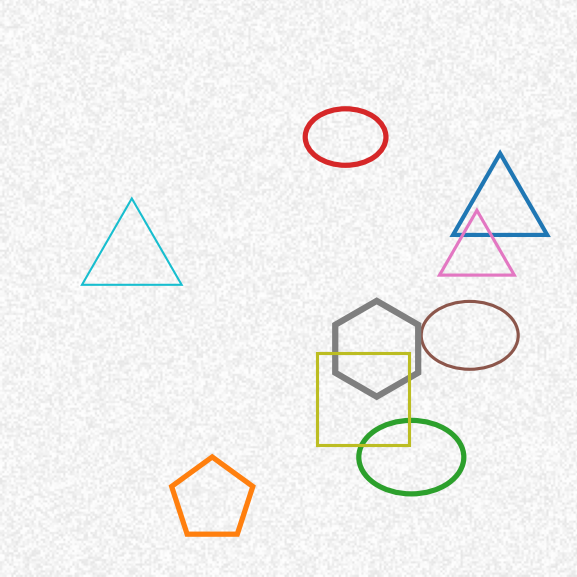[{"shape": "triangle", "thickness": 2, "radius": 0.47, "center": [0.866, 0.639]}, {"shape": "pentagon", "thickness": 2.5, "radius": 0.37, "center": [0.367, 0.134]}, {"shape": "oval", "thickness": 2.5, "radius": 0.45, "center": [0.712, 0.208]}, {"shape": "oval", "thickness": 2.5, "radius": 0.35, "center": [0.598, 0.762]}, {"shape": "oval", "thickness": 1.5, "radius": 0.42, "center": [0.813, 0.418]}, {"shape": "triangle", "thickness": 1.5, "radius": 0.37, "center": [0.826, 0.56]}, {"shape": "hexagon", "thickness": 3, "radius": 0.41, "center": [0.652, 0.395]}, {"shape": "square", "thickness": 1.5, "radius": 0.4, "center": [0.629, 0.308]}, {"shape": "triangle", "thickness": 1, "radius": 0.5, "center": [0.228, 0.556]}]